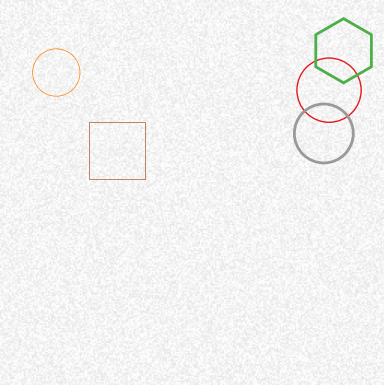[{"shape": "circle", "thickness": 1, "radius": 0.42, "center": [0.855, 0.766]}, {"shape": "hexagon", "thickness": 2, "radius": 0.42, "center": [0.892, 0.868]}, {"shape": "circle", "thickness": 0.5, "radius": 0.31, "center": [0.146, 0.812]}, {"shape": "square", "thickness": 0.5, "radius": 0.37, "center": [0.304, 0.609]}, {"shape": "circle", "thickness": 2, "radius": 0.38, "center": [0.841, 0.653]}]